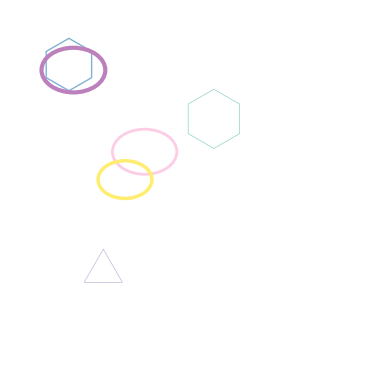[{"shape": "hexagon", "thickness": 0.5, "radius": 0.38, "center": [0.555, 0.691]}, {"shape": "triangle", "thickness": 0.5, "radius": 0.29, "center": [0.268, 0.295]}, {"shape": "hexagon", "thickness": 1, "radius": 0.34, "center": [0.179, 0.832]}, {"shape": "oval", "thickness": 2, "radius": 0.42, "center": [0.376, 0.606]}, {"shape": "oval", "thickness": 3, "radius": 0.41, "center": [0.191, 0.818]}, {"shape": "oval", "thickness": 2.5, "radius": 0.35, "center": [0.325, 0.534]}]